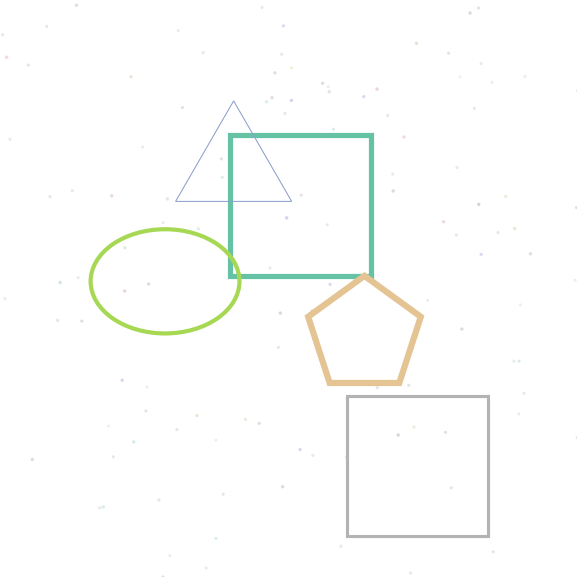[{"shape": "square", "thickness": 2.5, "radius": 0.61, "center": [0.52, 0.644]}, {"shape": "triangle", "thickness": 0.5, "radius": 0.58, "center": [0.405, 0.708]}, {"shape": "oval", "thickness": 2, "radius": 0.64, "center": [0.286, 0.512]}, {"shape": "pentagon", "thickness": 3, "radius": 0.51, "center": [0.631, 0.419]}, {"shape": "square", "thickness": 1.5, "radius": 0.61, "center": [0.723, 0.192]}]